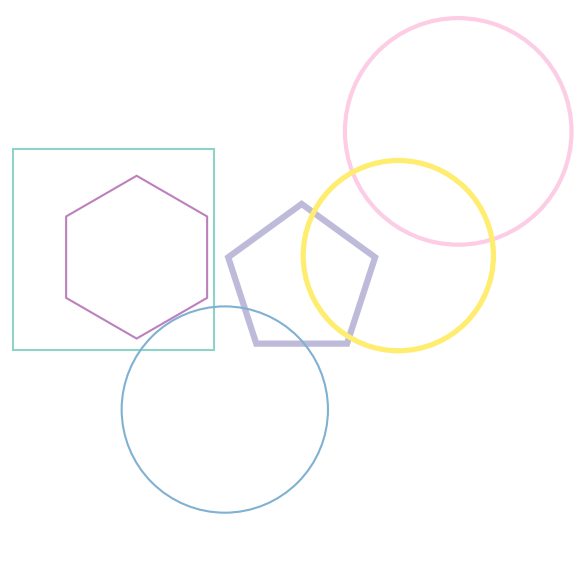[{"shape": "square", "thickness": 1, "radius": 0.87, "center": [0.197, 0.567]}, {"shape": "pentagon", "thickness": 3, "radius": 0.67, "center": [0.522, 0.512]}, {"shape": "circle", "thickness": 1, "radius": 0.89, "center": [0.389, 0.29]}, {"shape": "circle", "thickness": 2, "radius": 0.98, "center": [0.793, 0.772]}, {"shape": "hexagon", "thickness": 1, "radius": 0.7, "center": [0.237, 0.554]}, {"shape": "circle", "thickness": 2.5, "radius": 0.82, "center": [0.69, 0.556]}]